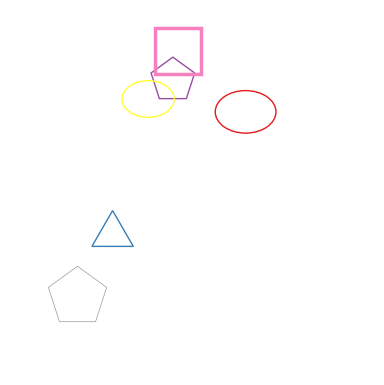[{"shape": "oval", "thickness": 1, "radius": 0.39, "center": [0.638, 0.709]}, {"shape": "triangle", "thickness": 1, "radius": 0.31, "center": [0.292, 0.391]}, {"shape": "pentagon", "thickness": 1, "radius": 0.3, "center": [0.449, 0.792]}, {"shape": "oval", "thickness": 1, "radius": 0.34, "center": [0.385, 0.743]}, {"shape": "square", "thickness": 2.5, "radius": 0.3, "center": [0.463, 0.867]}, {"shape": "pentagon", "thickness": 0.5, "radius": 0.4, "center": [0.201, 0.229]}]